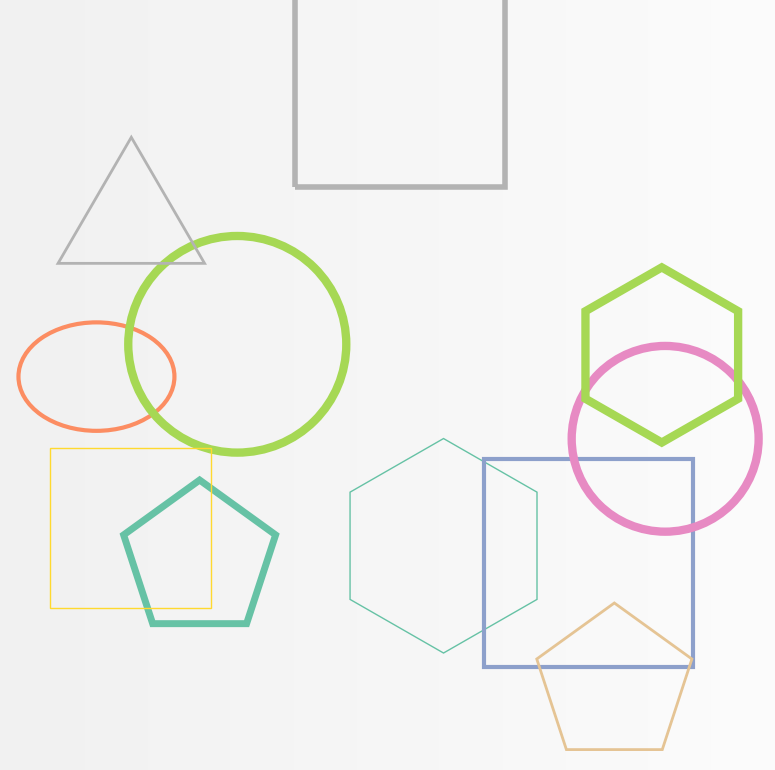[{"shape": "hexagon", "thickness": 0.5, "radius": 0.7, "center": [0.572, 0.291]}, {"shape": "pentagon", "thickness": 2.5, "radius": 0.52, "center": [0.258, 0.273]}, {"shape": "oval", "thickness": 1.5, "radius": 0.5, "center": [0.124, 0.511]}, {"shape": "square", "thickness": 1.5, "radius": 0.68, "center": [0.759, 0.269]}, {"shape": "circle", "thickness": 3, "radius": 0.6, "center": [0.858, 0.43]}, {"shape": "hexagon", "thickness": 3, "radius": 0.57, "center": [0.854, 0.539]}, {"shape": "circle", "thickness": 3, "radius": 0.7, "center": [0.306, 0.553]}, {"shape": "square", "thickness": 0.5, "radius": 0.52, "center": [0.169, 0.314]}, {"shape": "pentagon", "thickness": 1, "radius": 0.53, "center": [0.793, 0.112]}, {"shape": "triangle", "thickness": 1, "radius": 0.55, "center": [0.169, 0.713]}, {"shape": "square", "thickness": 2, "radius": 0.68, "center": [0.516, 0.893]}]